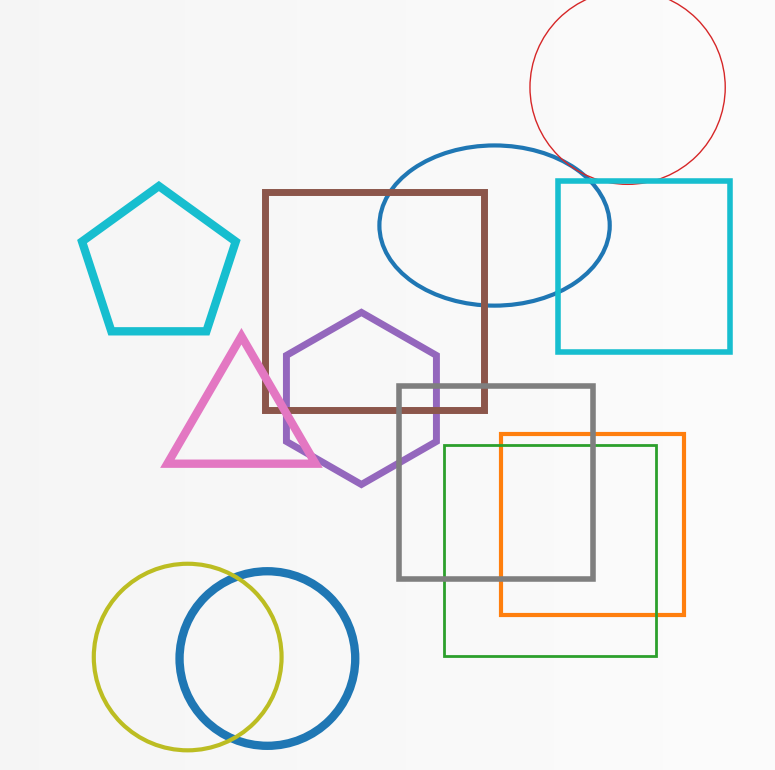[{"shape": "oval", "thickness": 1.5, "radius": 0.74, "center": [0.638, 0.707]}, {"shape": "circle", "thickness": 3, "radius": 0.57, "center": [0.345, 0.145]}, {"shape": "square", "thickness": 1.5, "radius": 0.59, "center": [0.764, 0.319]}, {"shape": "square", "thickness": 1, "radius": 0.68, "center": [0.71, 0.286]}, {"shape": "circle", "thickness": 0.5, "radius": 0.63, "center": [0.81, 0.887]}, {"shape": "hexagon", "thickness": 2.5, "radius": 0.56, "center": [0.466, 0.483]}, {"shape": "square", "thickness": 2.5, "radius": 0.71, "center": [0.484, 0.609]}, {"shape": "triangle", "thickness": 3, "radius": 0.55, "center": [0.312, 0.453]}, {"shape": "square", "thickness": 2, "radius": 0.63, "center": [0.64, 0.373]}, {"shape": "circle", "thickness": 1.5, "radius": 0.61, "center": [0.242, 0.147]}, {"shape": "pentagon", "thickness": 3, "radius": 0.52, "center": [0.205, 0.654]}, {"shape": "square", "thickness": 2, "radius": 0.56, "center": [0.831, 0.654]}]